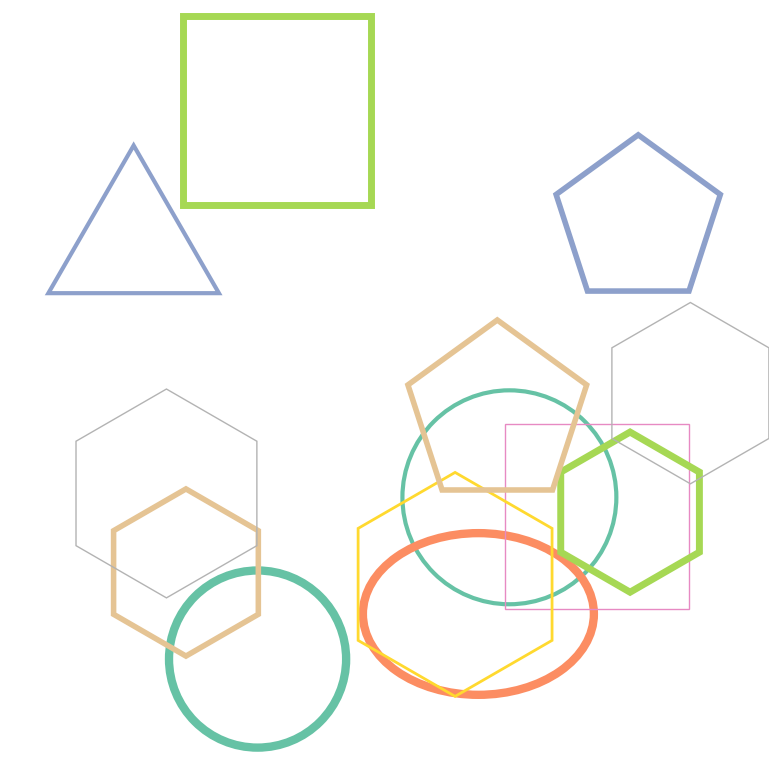[{"shape": "circle", "thickness": 3, "radius": 0.58, "center": [0.335, 0.144]}, {"shape": "circle", "thickness": 1.5, "radius": 0.69, "center": [0.662, 0.354]}, {"shape": "oval", "thickness": 3, "radius": 0.75, "center": [0.621, 0.203]}, {"shape": "pentagon", "thickness": 2, "radius": 0.56, "center": [0.829, 0.713]}, {"shape": "triangle", "thickness": 1.5, "radius": 0.64, "center": [0.174, 0.683]}, {"shape": "square", "thickness": 0.5, "radius": 0.6, "center": [0.775, 0.329]}, {"shape": "square", "thickness": 2.5, "radius": 0.61, "center": [0.36, 0.856]}, {"shape": "hexagon", "thickness": 2.5, "radius": 0.52, "center": [0.818, 0.335]}, {"shape": "hexagon", "thickness": 1, "radius": 0.73, "center": [0.591, 0.241]}, {"shape": "hexagon", "thickness": 2, "radius": 0.54, "center": [0.242, 0.256]}, {"shape": "pentagon", "thickness": 2, "radius": 0.61, "center": [0.646, 0.462]}, {"shape": "hexagon", "thickness": 0.5, "radius": 0.59, "center": [0.897, 0.489]}, {"shape": "hexagon", "thickness": 0.5, "radius": 0.68, "center": [0.216, 0.359]}]